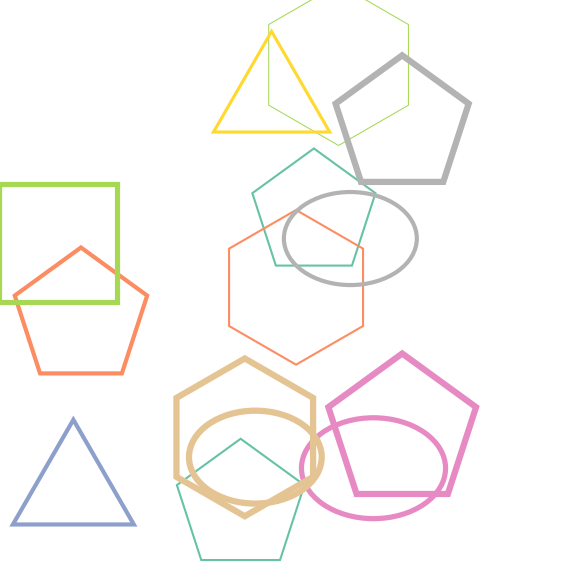[{"shape": "pentagon", "thickness": 1, "radius": 0.58, "center": [0.417, 0.123]}, {"shape": "pentagon", "thickness": 1, "radius": 0.56, "center": [0.544, 0.63]}, {"shape": "hexagon", "thickness": 1, "radius": 0.67, "center": [0.513, 0.502]}, {"shape": "pentagon", "thickness": 2, "radius": 0.6, "center": [0.14, 0.45]}, {"shape": "triangle", "thickness": 2, "radius": 0.6, "center": [0.127, 0.151]}, {"shape": "pentagon", "thickness": 3, "radius": 0.67, "center": [0.696, 0.253]}, {"shape": "oval", "thickness": 2.5, "radius": 0.62, "center": [0.647, 0.188]}, {"shape": "hexagon", "thickness": 0.5, "radius": 0.7, "center": [0.586, 0.887]}, {"shape": "square", "thickness": 2.5, "radius": 0.51, "center": [0.101, 0.578]}, {"shape": "triangle", "thickness": 1.5, "radius": 0.58, "center": [0.47, 0.829]}, {"shape": "hexagon", "thickness": 3, "radius": 0.68, "center": [0.424, 0.242]}, {"shape": "oval", "thickness": 3, "radius": 0.57, "center": [0.442, 0.208]}, {"shape": "pentagon", "thickness": 3, "radius": 0.61, "center": [0.696, 0.782]}, {"shape": "oval", "thickness": 2, "radius": 0.58, "center": [0.607, 0.586]}]